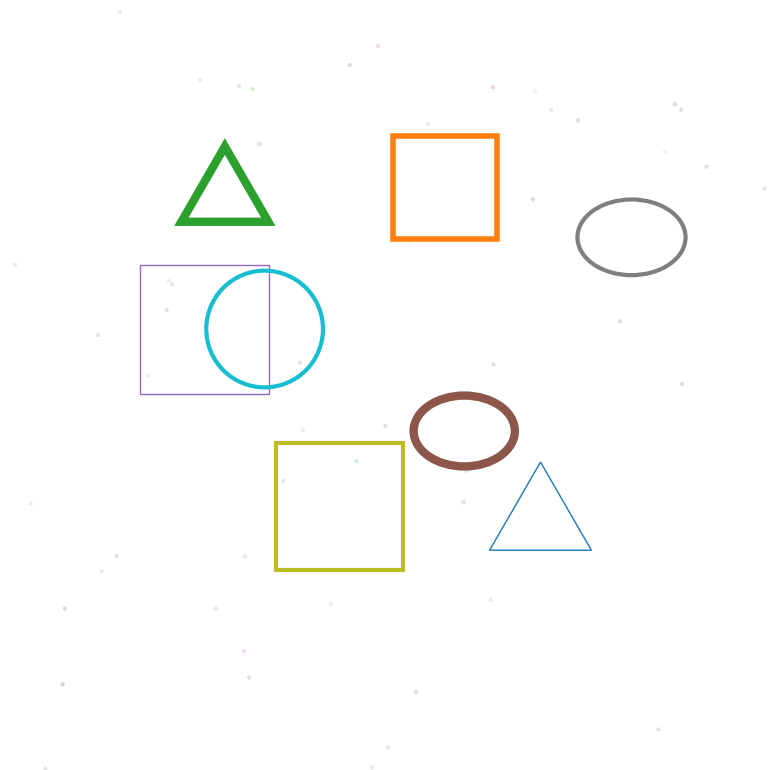[{"shape": "triangle", "thickness": 0.5, "radius": 0.38, "center": [0.702, 0.324]}, {"shape": "square", "thickness": 2, "radius": 0.34, "center": [0.578, 0.756]}, {"shape": "triangle", "thickness": 3, "radius": 0.33, "center": [0.292, 0.745]}, {"shape": "square", "thickness": 0.5, "radius": 0.42, "center": [0.265, 0.572]}, {"shape": "oval", "thickness": 3, "radius": 0.33, "center": [0.603, 0.44]}, {"shape": "oval", "thickness": 1.5, "radius": 0.35, "center": [0.82, 0.692]}, {"shape": "square", "thickness": 1.5, "radius": 0.41, "center": [0.441, 0.342]}, {"shape": "circle", "thickness": 1.5, "radius": 0.38, "center": [0.344, 0.573]}]